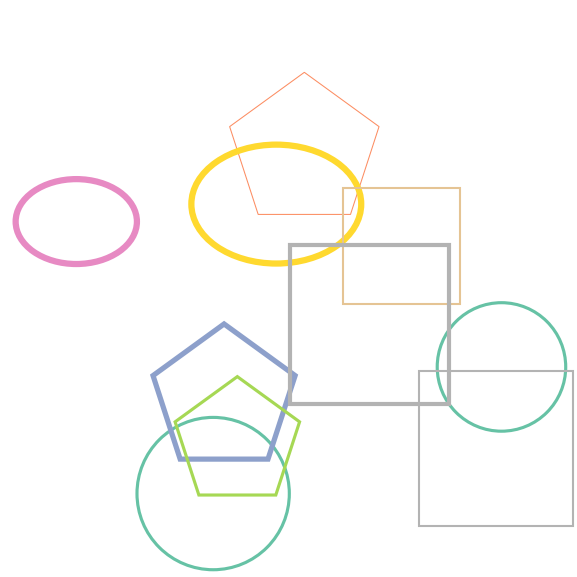[{"shape": "circle", "thickness": 1.5, "radius": 0.56, "center": [0.868, 0.364]}, {"shape": "circle", "thickness": 1.5, "radius": 0.66, "center": [0.369, 0.144]}, {"shape": "pentagon", "thickness": 0.5, "radius": 0.68, "center": [0.527, 0.738]}, {"shape": "pentagon", "thickness": 2.5, "radius": 0.65, "center": [0.388, 0.309]}, {"shape": "oval", "thickness": 3, "radius": 0.53, "center": [0.132, 0.615]}, {"shape": "pentagon", "thickness": 1.5, "radius": 0.57, "center": [0.411, 0.234]}, {"shape": "oval", "thickness": 3, "radius": 0.74, "center": [0.478, 0.646]}, {"shape": "square", "thickness": 1, "radius": 0.5, "center": [0.695, 0.574]}, {"shape": "square", "thickness": 1, "radius": 0.67, "center": [0.859, 0.222]}, {"shape": "square", "thickness": 2, "radius": 0.69, "center": [0.64, 0.438]}]